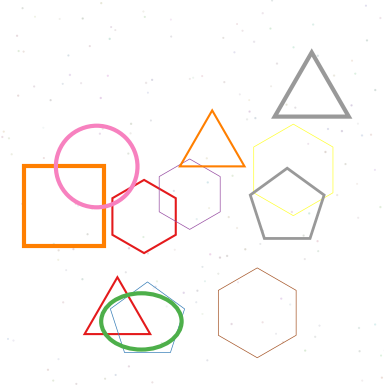[{"shape": "triangle", "thickness": 1.5, "radius": 0.49, "center": [0.305, 0.181]}, {"shape": "hexagon", "thickness": 1.5, "radius": 0.48, "center": [0.374, 0.438]}, {"shape": "pentagon", "thickness": 0.5, "radius": 0.51, "center": [0.383, 0.166]}, {"shape": "oval", "thickness": 3, "radius": 0.52, "center": [0.367, 0.165]}, {"shape": "hexagon", "thickness": 0.5, "radius": 0.46, "center": [0.493, 0.496]}, {"shape": "triangle", "thickness": 1.5, "radius": 0.48, "center": [0.551, 0.616]}, {"shape": "square", "thickness": 3, "radius": 0.52, "center": [0.167, 0.466]}, {"shape": "hexagon", "thickness": 0.5, "radius": 0.59, "center": [0.762, 0.559]}, {"shape": "hexagon", "thickness": 0.5, "radius": 0.58, "center": [0.668, 0.187]}, {"shape": "circle", "thickness": 3, "radius": 0.53, "center": [0.251, 0.567]}, {"shape": "pentagon", "thickness": 2, "radius": 0.5, "center": [0.746, 0.462]}, {"shape": "triangle", "thickness": 3, "radius": 0.56, "center": [0.81, 0.753]}]